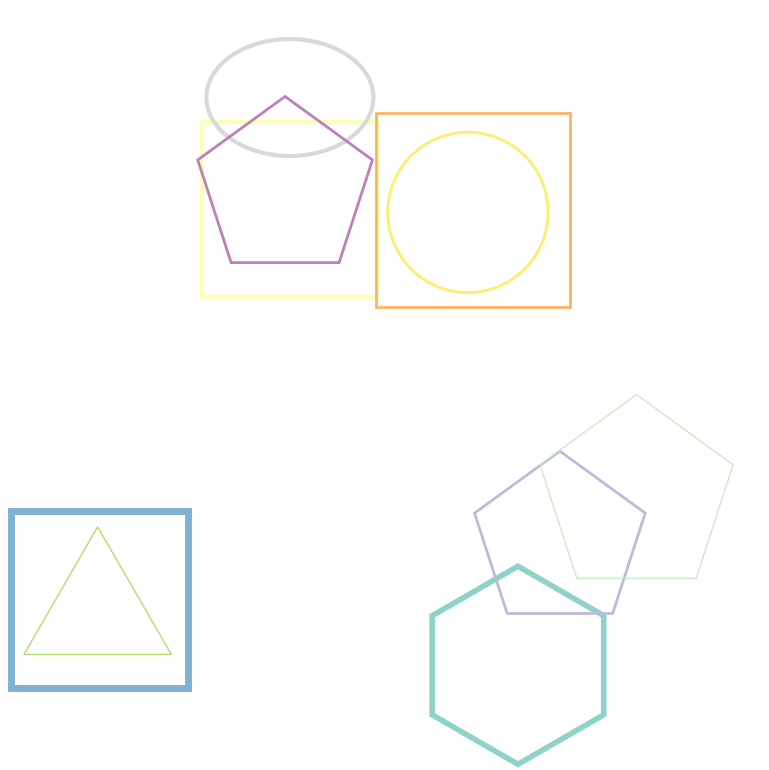[{"shape": "hexagon", "thickness": 2, "radius": 0.64, "center": [0.673, 0.136]}, {"shape": "square", "thickness": 1.5, "radius": 0.57, "center": [0.376, 0.727]}, {"shape": "pentagon", "thickness": 1, "radius": 0.58, "center": [0.727, 0.298]}, {"shape": "square", "thickness": 2.5, "radius": 0.57, "center": [0.13, 0.221]}, {"shape": "square", "thickness": 1, "radius": 0.63, "center": [0.614, 0.727]}, {"shape": "triangle", "thickness": 0.5, "radius": 0.55, "center": [0.127, 0.205]}, {"shape": "oval", "thickness": 1.5, "radius": 0.54, "center": [0.376, 0.873]}, {"shape": "pentagon", "thickness": 1, "radius": 0.6, "center": [0.37, 0.755]}, {"shape": "pentagon", "thickness": 0.5, "radius": 0.66, "center": [0.827, 0.356]}, {"shape": "circle", "thickness": 1, "radius": 0.52, "center": [0.608, 0.724]}]